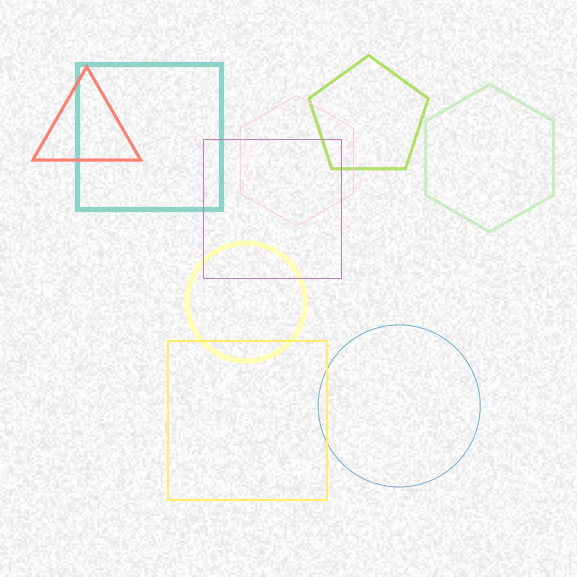[{"shape": "square", "thickness": 2.5, "radius": 0.63, "center": [0.258, 0.763]}, {"shape": "circle", "thickness": 2.5, "radius": 0.51, "center": [0.426, 0.476]}, {"shape": "triangle", "thickness": 1.5, "radius": 0.54, "center": [0.15, 0.776]}, {"shape": "circle", "thickness": 0.5, "radius": 0.7, "center": [0.691, 0.296]}, {"shape": "pentagon", "thickness": 1.5, "radius": 0.54, "center": [0.638, 0.795]}, {"shape": "hexagon", "thickness": 0.5, "radius": 0.57, "center": [0.514, 0.721]}, {"shape": "square", "thickness": 0.5, "radius": 0.6, "center": [0.471, 0.638]}, {"shape": "hexagon", "thickness": 1.5, "radius": 0.64, "center": [0.848, 0.725]}, {"shape": "square", "thickness": 1, "radius": 0.69, "center": [0.429, 0.271]}]